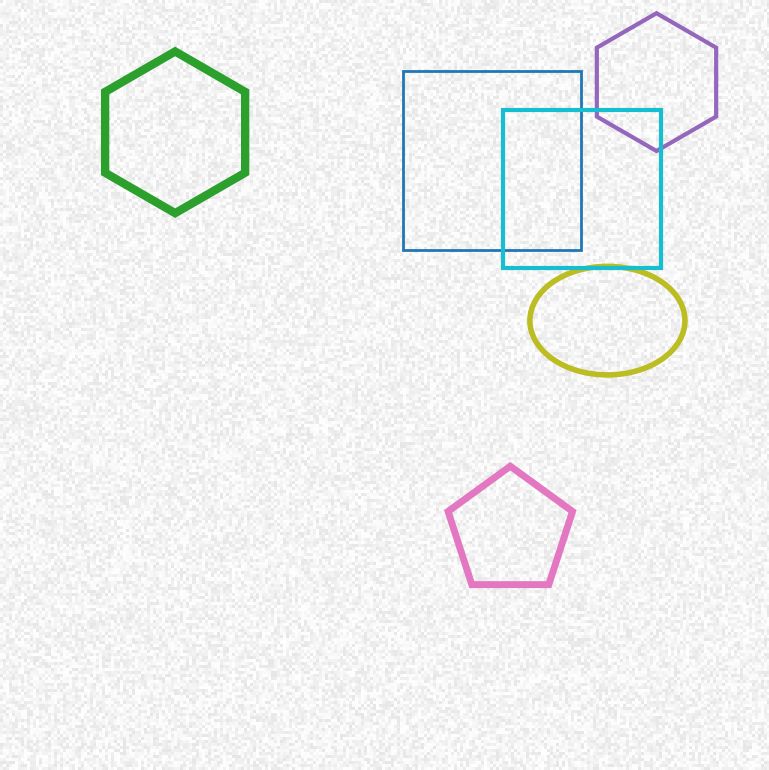[{"shape": "square", "thickness": 1, "radius": 0.58, "center": [0.639, 0.792]}, {"shape": "hexagon", "thickness": 3, "radius": 0.52, "center": [0.227, 0.828]}, {"shape": "hexagon", "thickness": 1.5, "radius": 0.45, "center": [0.853, 0.893]}, {"shape": "pentagon", "thickness": 2.5, "radius": 0.42, "center": [0.663, 0.31]}, {"shape": "oval", "thickness": 2, "radius": 0.5, "center": [0.789, 0.584]}, {"shape": "square", "thickness": 1.5, "radius": 0.51, "center": [0.756, 0.754]}]